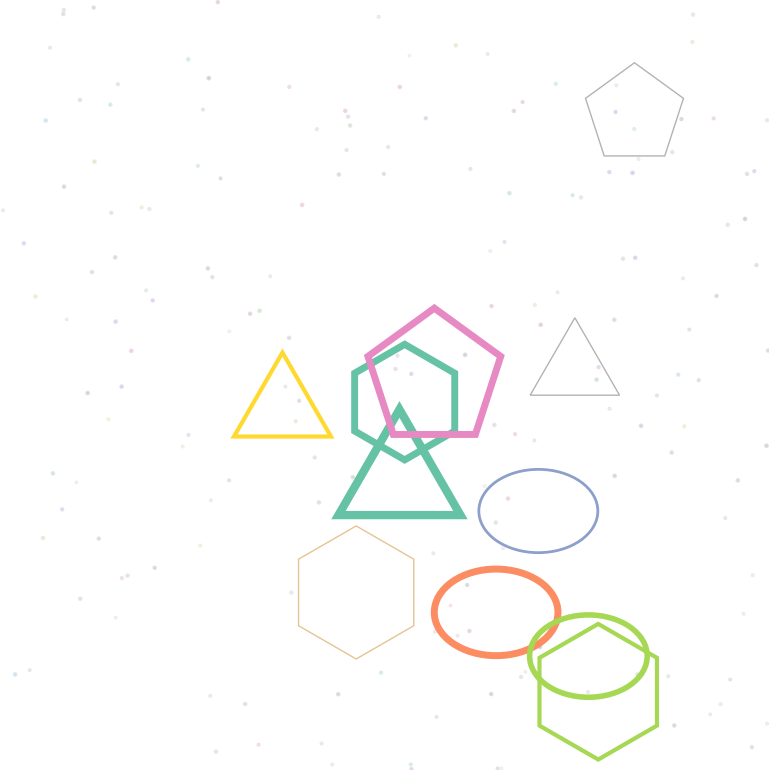[{"shape": "triangle", "thickness": 3, "radius": 0.46, "center": [0.519, 0.377]}, {"shape": "hexagon", "thickness": 2.5, "radius": 0.38, "center": [0.526, 0.478]}, {"shape": "oval", "thickness": 2.5, "radius": 0.4, "center": [0.644, 0.205]}, {"shape": "oval", "thickness": 1, "radius": 0.39, "center": [0.699, 0.336]}, {"shape": "pentagon", "thickness": 2.5, "radius": 0.45, "center": [0.564, 0.509]}, {"shape": "oval", "thickness": 2, "radius": 0.38, "center": [0.764, 0.148]}, {"shape": "hexagon", "thickness": 1.5, "radius": 0.44, "center": [0.777, 0.102]}, {"shape": "triangle", "thickness": 1.5, "radius": 0.36, "center": [0.367, 0.469]}, {"shape": "hexagon", "thickness": 0.5, "radius": 0.43, "center": [0.463, 0.231]}, {"shape": "triangle", "thickness": 0.5, "radius": 0.34, "center": [0.747, 0.52]}, {"shape": "pentagon", "thickness": 0.5, "radius": 0.33, "center": [0.824, 0.852]}]